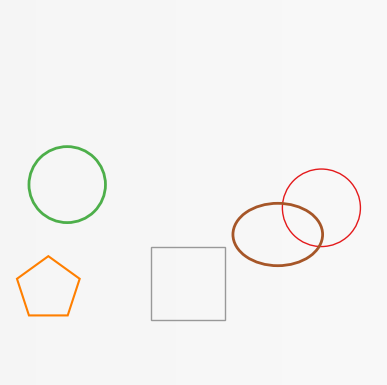[{"shape": "circle", "thickness": 1, "radius": 0.5, "center": [0.829, 0.46]}, {"shape": "circle", "thickness": 2, "radius": 0.49, "center": [0.173, 0.521]}, {"shape": "pentagon", "thickness": 1.5, "radius": 0.43, "center": [0.125, 0.25]}, {"shape": "oval", "thickness": 2, "radius": 0.58, "center": [0.717, 0.391]}, {"shape": "square", "thickness": 1, "radius": 0.48, "center": [0.486, 0.263]}]